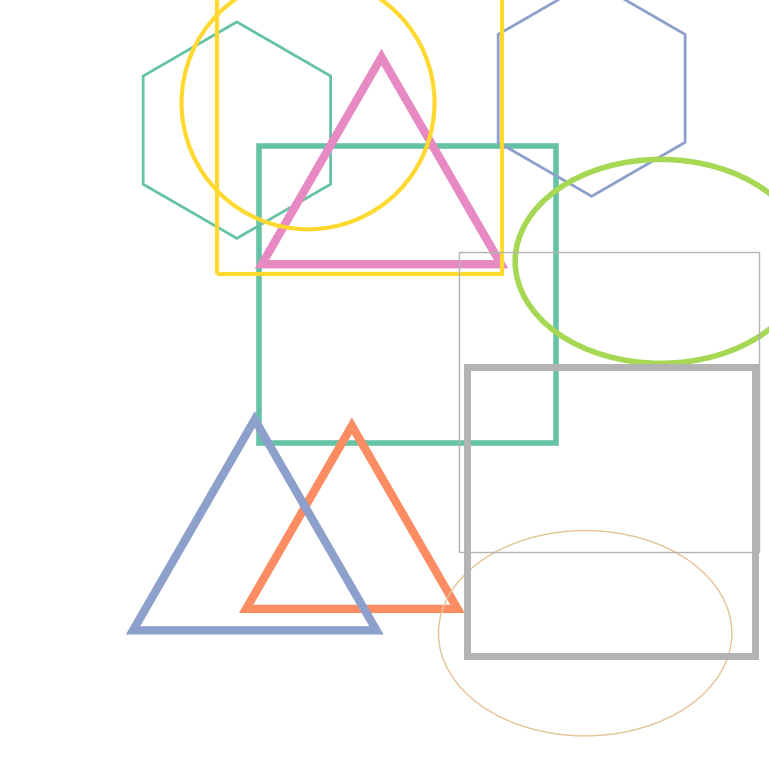[{"shape": "hexagon", "thickness": 1, "radius": 0.7, "center": [0.308, 0.831]}, {"shape": "square", "thickness": 2, "radius": 0.97, "center": [0.53, 0.618]}, {"shape": "triangle", "thickness": 3, "radius": 0.79, "center": [0.457, 0.289]}, {"shape": "triangle", "thickness": 3, "radius": 0.91, "center": [0.331, 0.273]}, {"shape": "hexagon", "thickness": 1, "radius": 0.7, "center": [0.768, 0.885]}, {"shape": "triangle", "thickness": 3, "radius": 0.9, "center": [0.495, 0.747]}, {"shape": "oval", "thickness": 2, "radius": 0.95, "center": [0.858, 0.661]}, {"shape": "circle", "thickness": 1.5, "radius": 0.82, "center": [0.4, 0.867]}, {"shape": "square", "thickness": 1.5, "radius": 0.93, "center": [0.467, 0.83]}, {"shape": "oval", "thickness": 0.5, "radius": 0.95, "center": [0.76, 0.178]}, {"shape": "square", "thickness": 2.5, "radius": 0.94, "center": [0.793, 0.336]}, {"shape": "square", "thickness": 0.5, "radius": 0.97, "center": [0.791, 0.478]}]